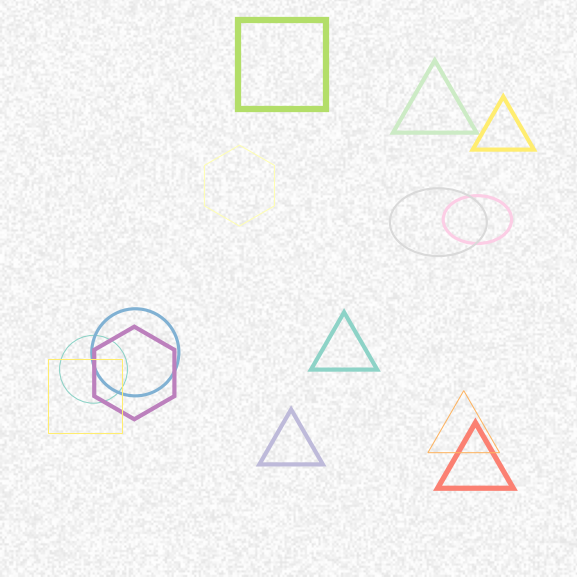[{"shape": "triangle", "thickness": 2, "radius": 0.33, "center": [0.596, 0.392]}, {"shape": "circle", "thickness": 0.5, "radius": 0.29, "center": [0.162, 0.36]}, {"shape": "hexagon", "thickness": 0.5, "radius": 0.35, "center": [0.415, 0.678]}, {"shape": "triangle", "thickness": 2, "radius": 0.32, "center": [0.504, 0.227]}, {"shape": "triangle", "thickness": 2.5, "radius": 0.38, "center": [0.823, 0.192]}, {"shape": "circle", "thickness": 1.5, "radius": 0.38, "center": [0.234, 0.389]}, {"shape": "triangle", "thickness": 0.5, "radius": 0.36, "center": [0.803, 0.251]}, {"shape": "square", "thickness": 3, "radius": 0.38, "center": [0.489, 0.887]}, {"shape": "oval", "thickness": 1.5, "radius": 0.3, "center": [0.827, 0.619]}, {"shape": "oval", "thickness": 1, "radius": 0.42, "center": [0.759, 0.614]}, {"shape": "hexagon", "thickness": 2, "radius": 0.4, "center": [0.233, 0.353]}, {"shape": "triangle", "thickness": 2, "radius": 0.42, "center": [0.753, 0.811]}, {"shape": "triangle", "thickness": 2, "radius": 0.31, "center": [0.871, 0.771]}, {"shape": "square", "thickness": 0.5, "radius": 0.32, "center": [0.148, 0.314]}]